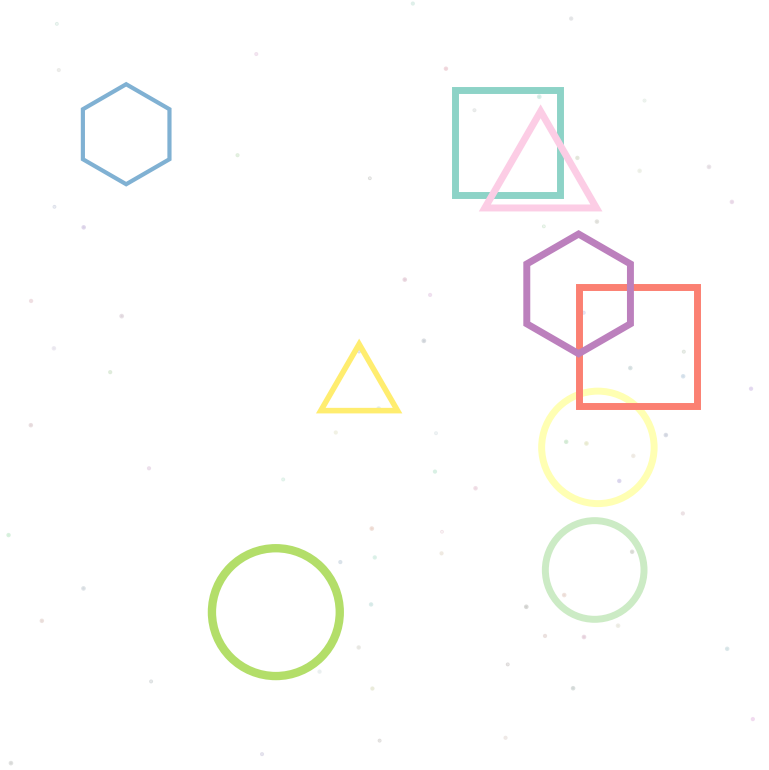[{"shape": "square", "thickness": 2.5, "radius": 0.34, "center": [0.659, 0.815]}, {"shape": "circle", "thickness": 2.5, "radius": 0.37, "center": [0.776, 0.419]}, {"shape": "square", "thickness": 2.5, "radius": 0.38, "center": [0.829, 0.55]}, {"shape": "hexagon", "thickness": 1.5, "radius": 0.32, "center": [0.164, 0.826]}, {"shape": "circle", "thickness": 3, "radius": 0.42, "center": [0.358, 0.205]}, {"shape": "triangle", "thickness": 2.5, "radius": 0.42, "center": [0.702, 0.772]}, {"shape": "hexagon", "thickness": 2.5, "radius": 0.39, "center": [0.751, 0.618]}, {"shape": "circle", "thickness": 2.5, "radius": 0.32, "center": [0.772, 0.26]}, {"shape": "triangle", "thickness": 2, "radius": 0.29, "center": [0.466, 0.495]}]